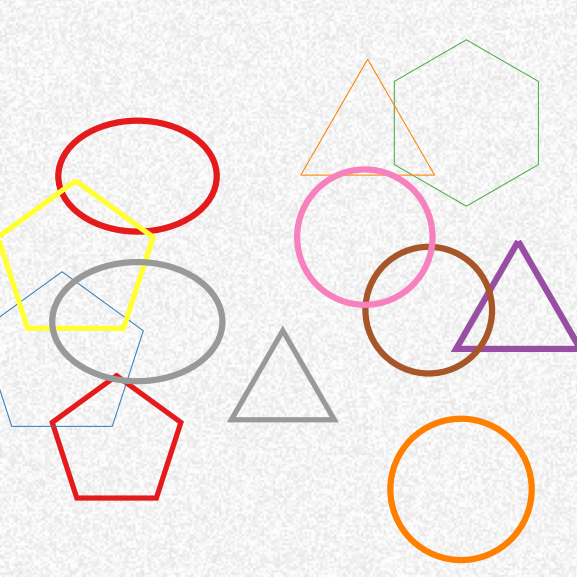[{"shape": "pentagon", "thickness": 2.5, "radius": 0.59, "center": [0.202, 0.231]}, {"shape": "oval", "thickness": 3, "radius": 0.69, "center": [0.238, 0.694]}, {"shape": "pentagon", "thickness": 0.5, "radius": 0.74, "center": [0.107, 0.381]}, {"shape": "hexagon", "thickness": 0.5, "radius": 0.72, "center": [0.808, 0.786]}, {"shape": "triangle", "thickness": 3, "radius": 0.62, "center": [0.897, 0.457]}, {"shape": "circle", "thickness": 3, "radius": 0.61, "center": [0.798, 0.152]}, {"shape": "triangle", "thickness": 0.5, "radius": 0.67, "center": [0.637, 0.763]}, {"shape": "pentagon", "thickness": 2.5, "radius": 0.71, "center": [0.131, 0.545]}, {"shape": "circle", "thickness": 3, "radius": 0.55, "center": [0.742, 0.462]}, {"shape": "circle", "thickness": 3, "radius": 0.59, "center": [0.632, 0.588]}, {"shape": "oval", "thickness": 3, "radius": 0.74, "center": [0.238, 0.442]}, {"shape": "triangle", "thickness": 2.5, "radius": 0.51, "center": [0.49, 0.324]}]